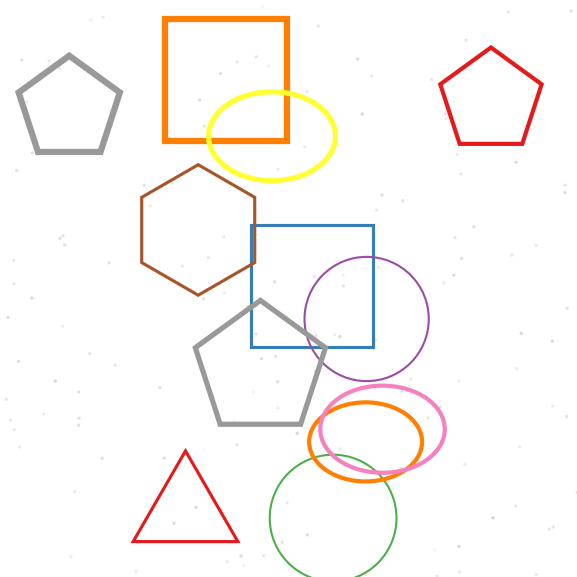[{"shape": "pentagon", "thickness": 2, "radius": 0.46, "center": [0.85, 0.825]}, {"shape": "triangle", "thickness": 1.5, "radius": 0.52, "center": [0.321, 0.114]}, {"shape": "square", "thickness": 1.5, "radius": 0.53, "center": [0.54, 0.504]}, {"shape": "circle", "thickness": 1, "radius": 0.55, "center": [0.577, 0.102]}, {"shape": "circle", "thickness": 1, "radius": 0.54, "center": [0.635, 0.447]}, {"shape": "square", "thickness": 3, "radius": 0.53, "center": [0.392, 0.86]}, {"shape": "oval", "thickness": 2, "radius": 0.49, "center": [0.633, 0.234]}, {"shape": "oval", "thickness": 2.5, "radius": 0.55, "center": [0.471, 0.763]}, {"shape": "hexagon", "thickness": 1.5, "radius": 0.56, "center": [0.343, 0.601]}, {"shape": "oval", "thickness": 2, "radius": 0.54, "center": [0.662, 0.256]}, {"shape": "pentagon", "thickness": 2.5, "radius": 0.59, "center": [0.451, 0.36]}, {"shape": "pentagon", "thickness": 3, "radius": 0.46, "center": [0.12, 0.811]}]